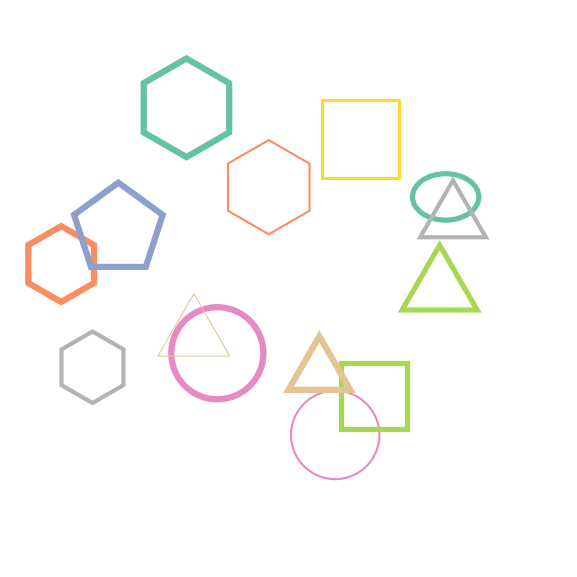[{"shape": "hexagon", "thickness": 3, "radius": 0.43, "center": [0.323, 0.813]}, {"shape": "oval", "thickness": 2.5, "radius": 0.29, "center": [0.772, 0.658]}, {"shape": "hexagon", "thickness": 3, "radius": 0.33, "center": [0.106, 0.542]}, {"shape": "hexagon", "thickness": 1, "radius": 0.41, "center": [0.465, 0.675]}, {"shape": "pentagon", "thickness": 3, "radius": 0.4, "center": [0.205, 0.602]}, {"shape": "circle", "thickness": 1, "radius": 0.38, "center": [0.58, 0.246]}, {"shape": "circle", "thickness": 3, "radius": 0.4, "center": [0.376, 0.387]}, {"shape": "square", "thickness": 2.5, "radius": 0.29, "center": [0.648, 0.314]}, {"shape": "triangle", "thickness": 2.5, "radius": 0.37, "center": [0.761, 0.5]}, {"shape": "square", "thickness": 1.5, "radius": 0.34, "center": [0.624, 0.758]}, {"shape": "triangle", "thickness": 3, "radius": 0.31, "center": [0.553, 0.355]}, {"shape": "triangle", "thickness": 0.5, "radius": 0.36, "center": [0.336, 0.418]}, {"shape": "hexagon", "thickness": 2, "radius": 0.31, "center": [0.16, 0.363]}, {"shape": "triangle", "thickness": 2, "radius": 0.33, "center": [0.784, 0.621]}]